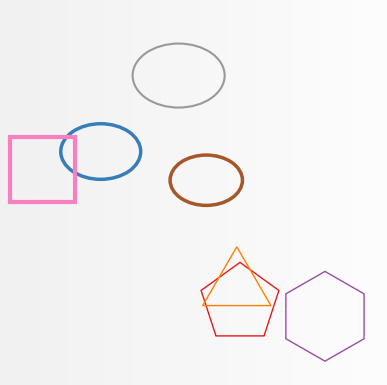[{"shape": "pentagon", "thickness": 1, "radius": 0.53, "center": [0.619, 0.213]}, {"shape": "oval", "thickness": 2.5, "radius": 0.52, "center": [0.26, 0.606]}, {"shape": "hexagon", "thickness": 1, "radius": 0.58, "center": [0.839, 0.178]}, {"shape": "triangle", "thickness": 1, "radius": 0.51, "center": [0.611, 0.257]}, {"shape": "oval", "thickness": 2.5, "radius": 0.47, "center": [0.532, 0.532]}, {"shape": "square", "thickness": 3, "radius": 0.42, "center": [0.11, 0.56]}, {"shape": "oval", "thickness": 1.5, "radius": 0.59, "center": [0.461, 0.804]}]